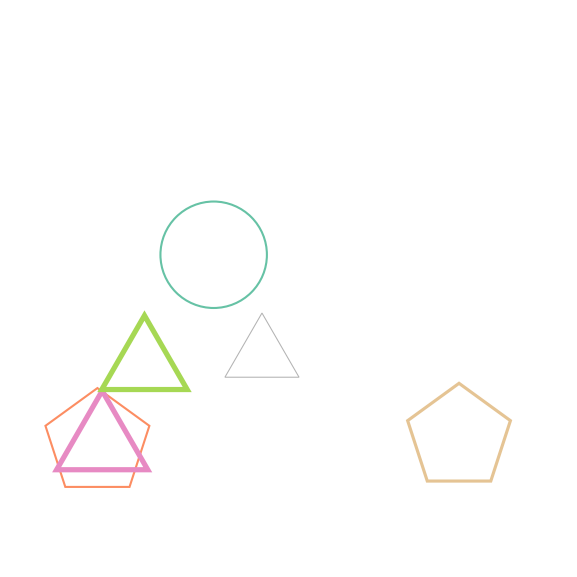[{"shape": "circle", "thickness": 1, "radius": 0.46, "center": [0.37, 0.558]}, {"shape": "pentagon", "thickness": 1, "radius": 0.47, "center": [0.169, 0.233]}, {"shape": "triangle", "thickness": 2.5, "radius": 0.46, "center": [0.177, 0.231]}, {"shape": "triangle", "thickness": 2.5, "radius": 0.43, "center": [0.25, 0.367]}, {"shape": "pentagon", "thickness": 1.5, "radius": 0.47, "center": [0.795, 0.242]}, {"shape": "triangle", "thickness": 0.5, "radius": 0.37, "center": [0.454, 0.383]}]